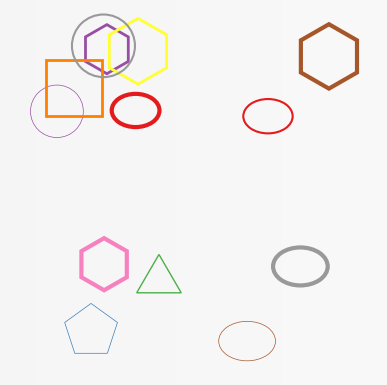[{"shape": "oval", "thickness": 3, "radius": 0.31, "center": [0.35, 0.713]}, {"shape": "oval", "thickness": 1.5, "radius": 0.32, "center": [0.692, 0.698]}, {"shape": "pentagon", "thickness": 0.5, "radius": 0.36, "center": [0.235, 0.14]}, {"shape": "triangle", "thickness": 1, "radius": 0.33, "center": [0.41, 0.273]}, {"shape": "circle", "thickness": 0.5, "radius": 0.34, "center": [0.147, 0.711]}, {"shape": "hexagon", "thickness": 2, "radius": 0.32, "center": [0.276, 0.872]}, {"shape": "square", "thickness": 2, "radius": 0.36, "center": [0.19, 0.772]}, {"shape": "hexagon", "thickness": 2, "radius": 0.43, "center": [0.356, 0.867]}, {"shape": "oval", "thickness": 0.5, "radius": 0.37, "center": [0.638, 0.114]}, {"shape": "hexagon", "thickness": 3, "radius": 0.42, "center": [0.849, 0.853]}, {"shape": "hexagon", "thickness": 3, "radius": 0.34, "center": [0.269, 0.314]}, {"shape": "oval", "thickness": 3, "radius": 0.35, "center": [0.775, 0.308]}, {"shape": "circle", "thickness": 1.5, "radius": 0.41, "center": [0.267, 0.881]}]